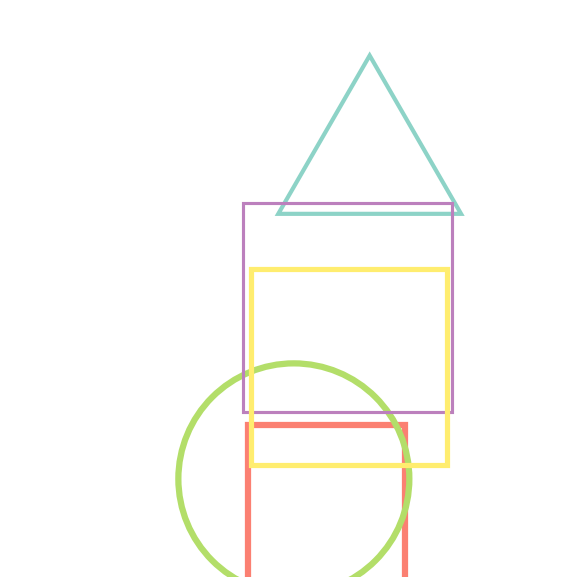[{"shape": "triangle", "thickness": 2, "radius": 0.91, "center": [0.64, 0.72]}, {"shape": "square", "thickness": 3, "radius": 0.68, "center": [0.566, 0.127]}, {"shape": "circle", "thickness": 3, "radius": 1.0, "center": [0.509, 0.17]}, {"shape": "square", "thickness": 1.5, "radius": 0.9, "center": [0.601, 0.467]}, {"shape": "square", "thickness": 2.5, "radius": 0.85, "center": [0.605, 0.364]}]